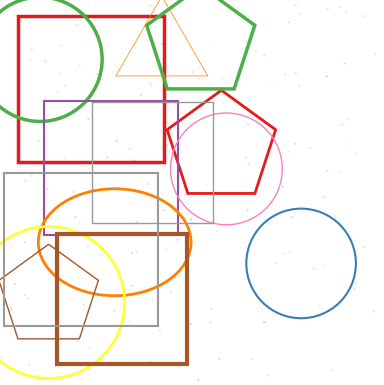[{"shape": "square", "thickness": 2.5, "radius": 0.95, "center": [0.236, 0.768]}, {"shape": "pentagon", "thickness": 2, "radius": 0.74, "center": [0.575, 0.617]}, {"shape": "circle", "thickness": 1.5, "radius": 0.71, "center": [0.782, 0.316]}, {"shape": "pentagon", "thickness": 2.5, "radius": 0.74, "center": [0.521, 0.889]}, {"shape": "circle", "thickness": 2.5, "radius": 0.81, "center": [0.104, 0.846]}, {"shape": "square", "thickness": 1.5, "radius": 0.87, "center": [0.288, 0.563]}, {"shape": "triangle", "thickness": 0.5, "radius": 0.69, "center": [0.42, 0.872]}, {"shape": "oval", "thickness": 2, "radius": 0.99, "center": [0.298, 0.371]}, {"shape": "circle", "thickness": 2, "radius": 0.99, "center": [0.127, 0.214]}, {"shape": "pentagon", "thickness": 1, "radius": 0.68, "center": [0.126, 0.23]}, {"shape": "square", "thickness": 3, "radius": 0.84, "center": [0.318, 0.224]}, {"shape": "circle", "thickness": 1, "radius": 0.73, "center": [0.588, 0.561]}, {"shape": "square", "thickness": 1.5, "radius": 1.0, "center": [0.21, 0.352]}, {"shape": "square", "thickness": 1, "radius": 0.79, "center": [0.396, 0.577]}]